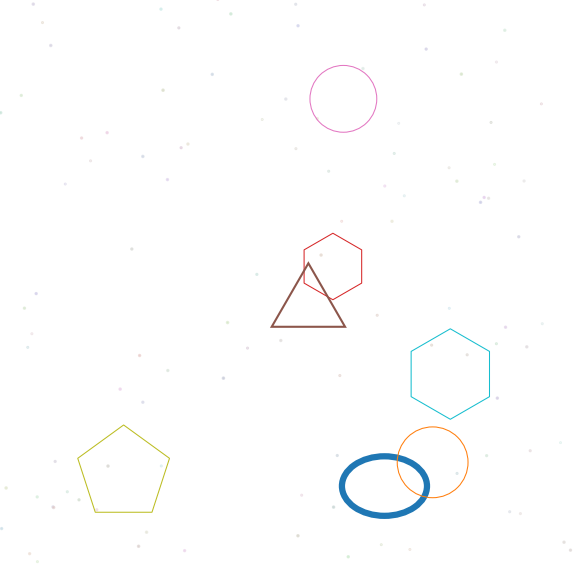[{"shape": "oval", "thickness": 3, "radius": 0.37, "center": [0.666, 0.157]}, {"shape": "circle", "thickness": 0.5, "radius": 0.31, "center": [0.749, 0.199]}, {"shape": "hexagon", "thickness": 0.5, "radius": 0.29, "center": [0.576, 0.538]}, {"shape": "triangle", "thickness": 1, "radius": 0.37, "center": [0.534, 0.47]}, {"shape": "circle", "thickness": 0.5, "radius": 0.29, "center": [0.595, 0.828]}, {"shape": "pentagon", "thickness": 0.5, "radius": 0.42, "center": [0.214, 0.18]}, {"shape": "hexagon", "thickness": 0.5, "radius": 0.39, "center": [0.78, 0.351]}]